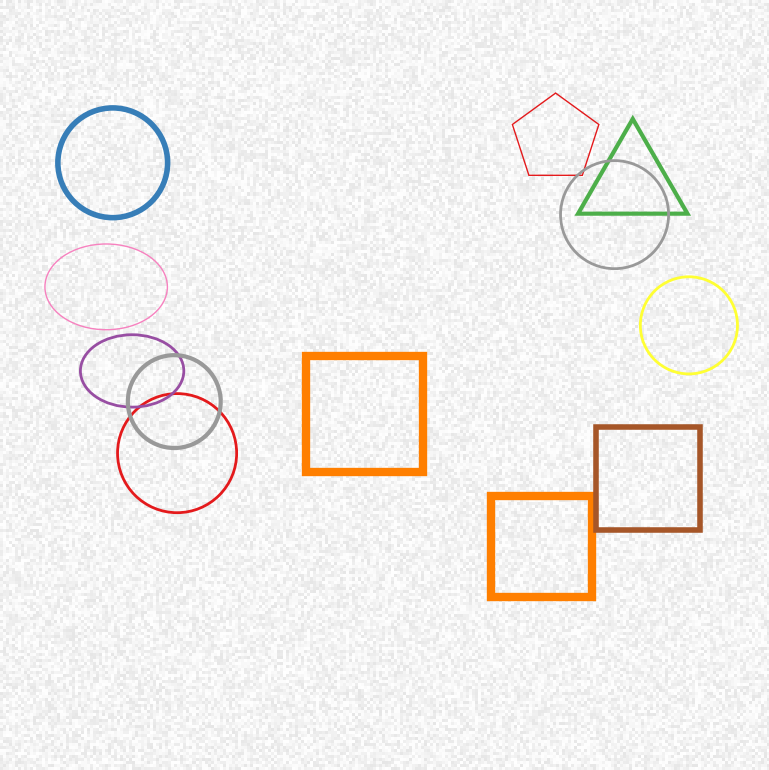[{"shape": "pentagon", "thickness": 0.5, "radius": 0.3, "center": [0.722, 0.82]}, {"shape": "circle", "thickness": 1, "radius": 0.39, "center": [0.23, 0.411]}, {"shape": "circle", "thickness": 2, "radius": 0.36, "center": [0.146, 0.789]}, {"shape": "triangle", "thickness": 1.5, "radius": 0.41, "center": [0.822, 0.764]}, {"shape": "oval", "thickness": 1, "radius": 0.34, "center": [0.172, 0.518]}, {"shape": "square", "thickness": 3, "radius": 0.33, "center": [0.703, 0.29]}, {"shape": "square", "thickness": 3, "radius": 0.38, "center": [0.473, 0.462]}, {"shape": "circle", "thickness": 1, "radius": 0.32, "center": [0.895, 0.577]}, {"shape": "square", "thickness": 2, "radius": 0.34, "center": [0.841, 0.379]}, {"shape": "oval", "thickness": 0.5, "radius": 0.4, "center": [0.138, 0.627]}, {"shape": "circle", "thickness": 1, "radius": 0.35, "center": [0.798, 0.721]}, {"shape": "circle", "thickness": 1.5, "radius": 0.3, "center": [0.226, 0.478]}]